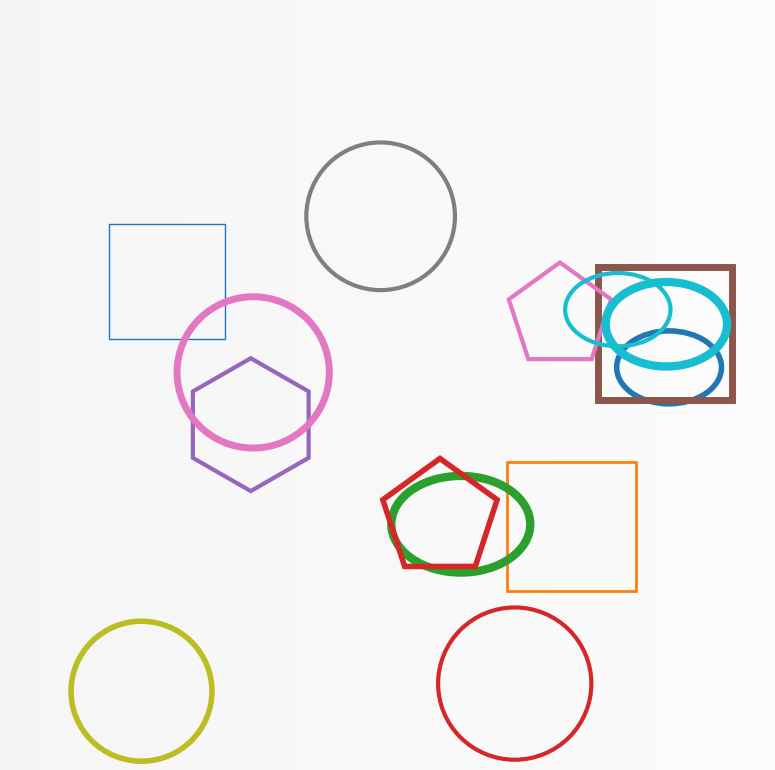[{"shape": "square", "thickness": 0.5, "radius": 0.37, "center": [0.215, 0.635]}, {"shape": "oval", "thickness": 2, "radius": 0.34, "center": [0.863, 0.523]}, {"shape": "square", "thickness": 1, "radius": 0.42, "center": [0.738, 0.316]}, {"shape": "oval", "thickness": 3, "radius": 0.45, "center": [0.595, 0.319]}, {"shape": "pentagon", "thickness": 2, "radius": 0.39, "center": [0.568, 0.327]}, {"shape": "circle", "thickness": 1.5, "radius": 0.49, "center": [0.664, 0.112]}, {"shape": "hexagon", "thickness": 1.5, "radius": 0.43, "center": [0.324, 0.448]}, {"shape": "square", "thickness": 2.5, "radius": 0.43, "center": [0.858, 0.567]}, {"shape": "pentagon", "thickness": 1.5, "radius": 0.35, "center": [0.722, 0.59]}, {"shape": "circle", "thickness": 2.5, "radius": 0.49, "center": [0.327, 0.516]}, {"shape": "circle", "thickness": 1.5, "radius": 0.48, "center": [0.491, 0.719]}, {"shape": "circle", "thickness": 2, "radius": 0.45, "center": [0.183, 0.102]}, {"shape": "oval", "thickness": 1.5, "radius": 0.34, "center": [0.797, 0.598]}, {"shape": "oval", "thickness": 3, "radius": 0.39, "center": [0.86, 0.579]}]